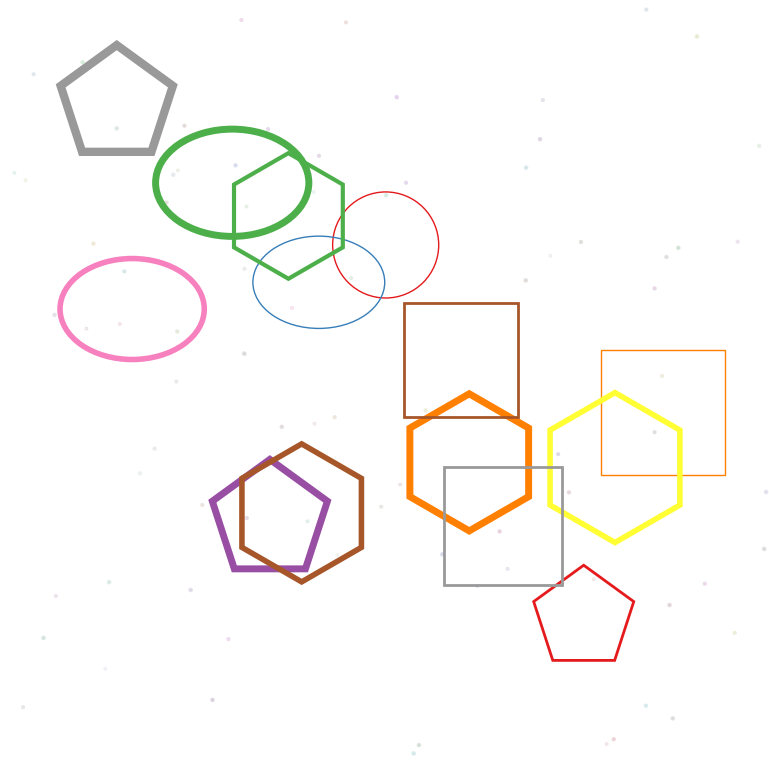[{"shape": "circle", "thickness": 0.5, "radius": 0.34, "center": [0.501, 0.682]}, {"shape": "pentagon", "thickness": 1, "radius": 0.34, "center": [0.758, 0.198]}, {"shape": "oval", "thickness": 0.5, "radius": 0.43, "center": [0.414, 0.633]}, {"shape": "hexagon", "thickness": 1.5, "radius": 0.41, "center": [0.375, 0.72]}, {"shape": "oval", "thickness": 2.5, "radius": 0.5, "center": [0.302, 0.763]}, {"shape": "pentagon", "thickness": 2.5, "radius": 0.39, "center": [0.35, 0.325]}, {"shape": "square", "thickness": 0.5, "radius": 0.4, "center": [0.861, 0.464]}, {"shape": "hexagon", "thickness": 2.5, "radius": 0.45, "center": [0.609, 0.4]}, {"shape": "hexagon", "thickness": 2, "radius": 0.49, "center": [0.799, 0.393]}, {"shape": "hexagon", "thickness": 2, "radius": 0.45, "center": [0.392, 0.334]}, {"shape": "square", "thickness": 1, "radius": 0.37, "center": [0.599, 0.532]}, {"shape": "oval", "thickness": 2, "radius": 0.47, "center": [0.172, 0.599]}, {"shape": "pentagon", "thickness": 3, "radius": 0.38, "center": [0.152, 0.865]}, {"shape": "square", "thickness": 1, "radius": 0.38, "center": [0.653, 0.317]}]